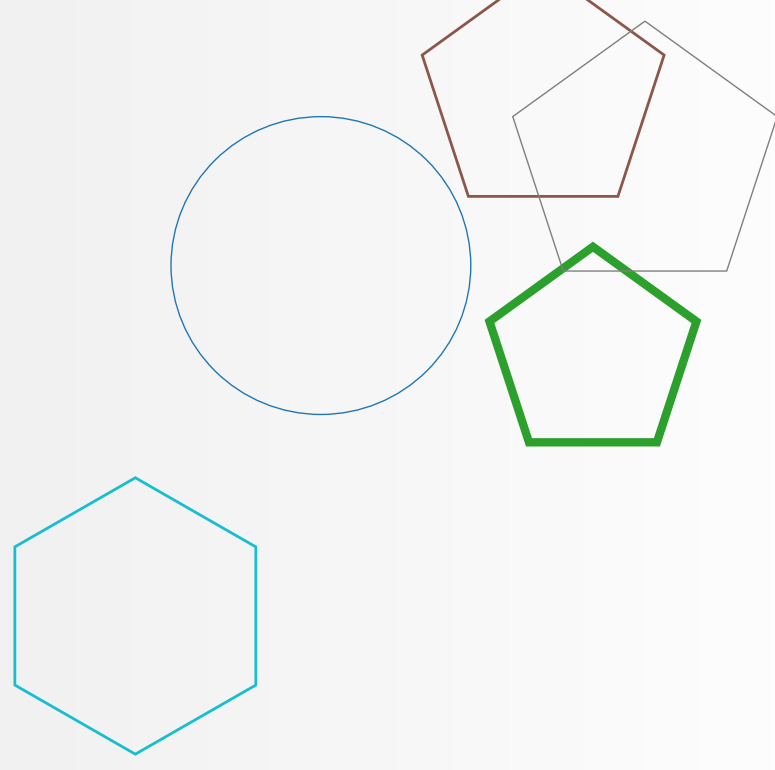[{"shape": "circle", "thickness": 0.5, "radius": 0.97, "center": [0.414, 0.655]}, {"shape": "pentagon", "thickness": 3, "radius": 0.7, "center": [0.765, 0.539]}, {"shape": "pentagon", "thickness": 1, "radius": 0.82, "center": [0.701, 0.878]}, {"shape": "pentagon", "thickness": 0.5, "radius": 0.9, "center": [0.832, 0.793]}, {"shape": "hexagon", "thickness": 1, "radius": 0.9, "center": [0.175, 0.2]}]